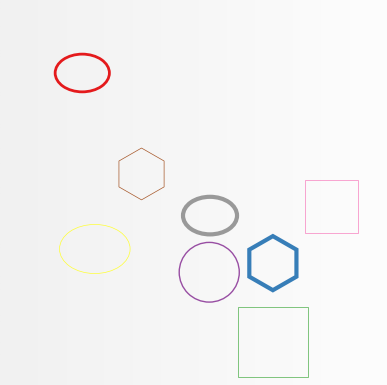[{"shape": "oval", "thickness": 2, "radius": 0.35, "center": [0.212, 0.81]}, {"shape": "hexagon", "thickness": 3, "radius": 0.35, "center": [0.704, 0.316]}, {"shape": "square", "thickness": 0.5, "radius": 0.45, "center": [0.704, 0.112]}, {"shape": "circle", "thickness": 1, "radius": 0.39, "center": [0.54, 0.293]}, {"shape": "oval", "thickness": 0.5, "radius": 0.46, "center": [0.245, 0.353]}, {"shape": "hexagon", "thickness": 0.5, "radius": 0.34, "center": [0.365, 0.548]}, {"shape": "square", "thickness": 0.5, "radius": 0.34, "center": [0.855, 0.463]}, {"shape": "oval", "thickness": 3, "radius": 0.35, "center": [0.542, 0.44]}]